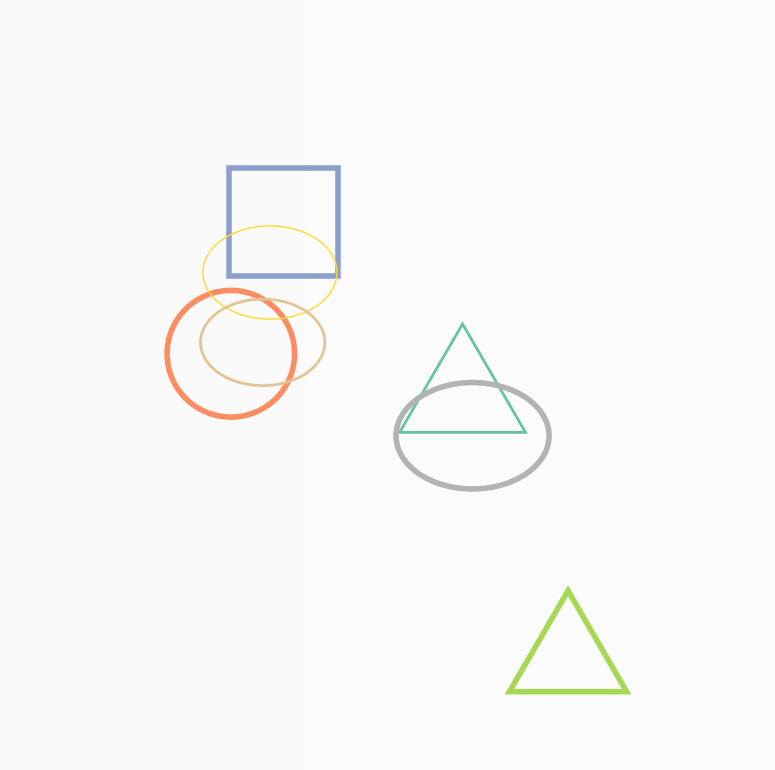[{"shape": "triangle", "thickness": 1, "radius": 0.47, "center": [0.597, 0.485]}, {"shape": "circle", "thickness": 2, "radius": 0.41, "center": [0.298, 0.541]}, {"shape": "square", "thickness": 2, "radius": 0.35, "center": [0.366, 0.712]}, {"shape": "triangle", "thickness": 2, "radius": 0.44, "center": [0.733, 0.145]}, {"shape": "oval", "thickness": 0.5, "radius": 0.43, "center": [0.348, 0.646]}, {"shape": "oval", "thickness": 1, "radius": 0.4, "center": [0.339, 0.555]}, {"shape": "oval", "thickness": 2, "radius": 0.49, "center": [0.61, 0.434]}]